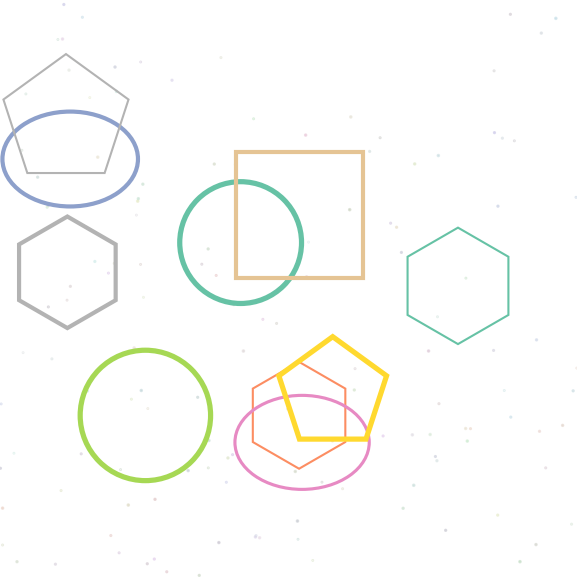[{"shape": "circle", "thickness": 2.5, "radius": 0.53, "center": [0.417, 0.579]}, {"shape": "hexagon", "thickness": 1, "radius": 0.5, "center": [0.793, 0.504]}, {"shape": "hexagon", "thickness": 1, "radius": 0.46, "center": [0.518, 0.28]}, {"shape": "oval", "thickness": 2, "radius": 0.59, "center": [0.122, 0.724]}, {"shape": "oval", "thickness": 1.5, "radius": 0.58, "center": [0.523, 0.233]}, {"shape": "circle", "thickness": 2.5, "radius": 0.56, "center": [0.252, 0.28]}, {"shape": "pentagon", "thickness": 2.5, "radius": 0.49, "center": [0.576, 0.318]}, {"shape": "square", "thickness": 2, "radius": 0.55, "center": [0.518, 0.627]}, {"shape": "pentagon", "thickness": 1, "radius": 0.57, "center": [0.114, 0.792]}, {"shape": "hexagon", "thickness": 2, "radius": 0.48, "center": [0.117, 0.528]}]